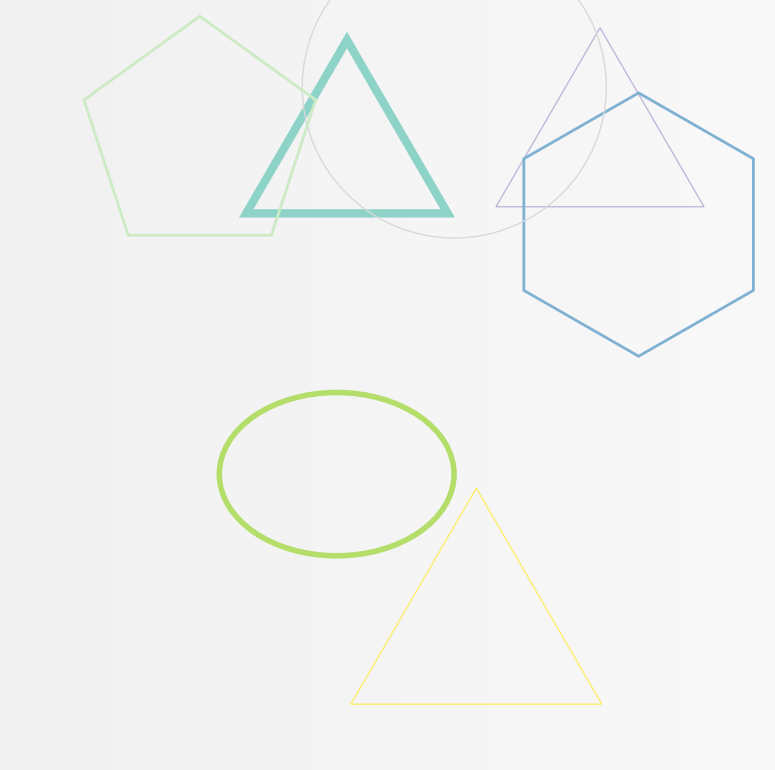[{"shape": "triangle", "thickness": 3, "radius": 0.75, "center": [0.448, 0.798]}, {"shape": "triangle", "thickness": 0.5, "radius": 0.77, "center": [0.774, 0.809]}, {"shape": "hexagon", "thickness": 1, "radius": 0.85, "center": [0.824, 0.708]}, {"shape": "oval", "thickness": 2, "radius": 0.76, "center": [0.434, 0.384]}, {"shape": "circle", "thickness": 0.5, "radius": 0.98, "center": [0.586, 0.887]}, {"shape": "pentagon", "thickness": 1, "radius": 0.79, "center": [0.258, 0.822]}, {"shape": "triangle", "thickness": 0.5, "radius": 0.94, "center": [0.615, 0.179]}]